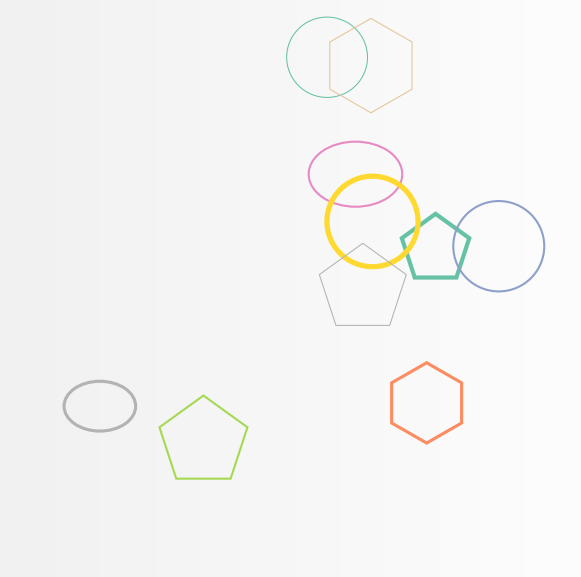[{"shape": "circle", "thickness": 0.5, "radius": 0.35, "center": [0.563, 0.9]}, {"shape": "pentagon", "thickness": 2, "radius": 0.3, "center": [0.749, 0.568]}, {"shape": "hexagon", "thickness": 1.5, "radius": 0.35, "center": [0.734, 0.301]}, {"shape": "circle", "thickness": 1, "radius": 0.39, "center": [0.858, 0.573]}, {"shape": "oval", "thickness": 1, "radius": 0.4, "center": [0.612, 0.698]}, {"shape": "pentagon", "thickness": 1, "radius": 0.4, "center": [0.35, 0.235]}, {"shape": "circle", "thickness": 2.5, "radius": 0.39, "center": [0.641, 0.616]}, {"shape": "hexagon", "thickness": 0.5, "radius": 0.41, "center": [0.638, 0.886]}, {"shape": "oval", "thickness": 1.5, "radius": 0.31, "center": [0.172, 0.296]}, {"shape": "pentagon", "thickness": 0.5, "radius": 0.39, "center": [0.624, 0.499]}]